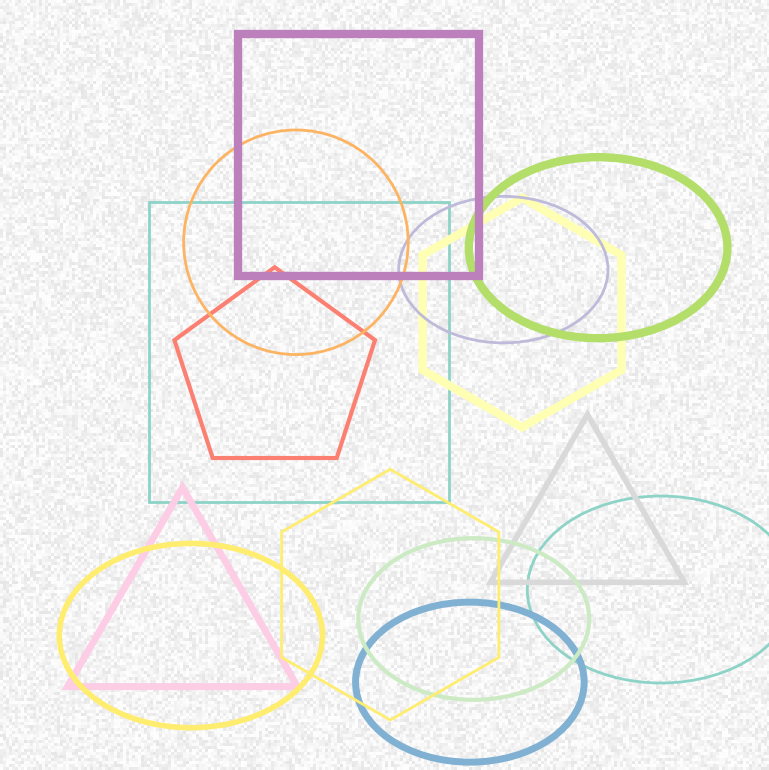[{"shape": "square", "thickness": 1, "radius": 0.97, "center": [0.389, 0.543]}, {"shape": "oval", "thickness": 1, "radius": 0.87, "center": [0.858, 0.234]}, {"shape": "hexagon", "thickness": 3, "radius": 0.75, "center": [0.678, 0.594]}, {"shape": "oval", "thickness": 1, "radius": 0.68, "center": [0.654, 0.65]}, {"shape": "pentagon", "thickness": 1.5, "radius": 0.68, "center": [0.357, 0.516]}, {"shape": "oval", "thickness": 2.5, "radius": 0.74, "center": [0.61, 0.114]}, {"shape": "circle", "thickness": 1, "radius": 0.73, "center": [0.384, 0.685]}, {"shape": "oval", "thickness": 3, "radius": 0.84, "center": [0.777, 0.678]}, {"shape": "triangle", "thickness": 2.5, "radius": 0.86, "center": [0.237, 0.195]}, {"shape": "triangle", "thickness": 2, "radius": 0.73, "center": [0.763, 0.316]}, {"shape": "square", "thickness": 3, "radius": 0.78, "center": [0.466, 0.799]}, {"shape": "oval", "thickness": 1.5, "radius": 0.75, "center": [0.615, 0.196]}, {"shape": "oval", "thickness": 2, "radius": 0.85, "center": [0.248, 0.175]}, {"shape": "hexagon", "thickness": 1, "radius": 0.81, "center": [0.507, 0.228]}]